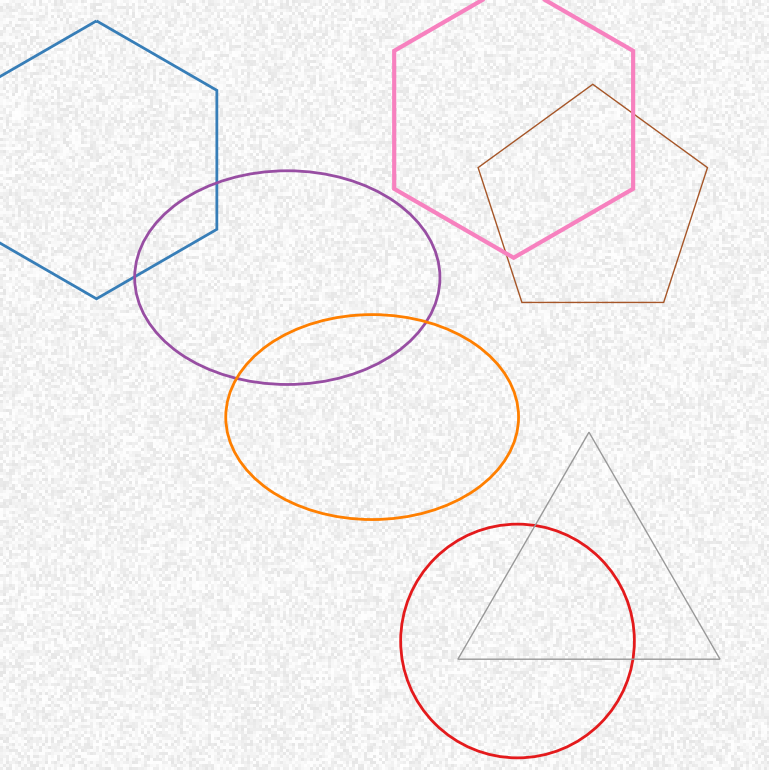[{"shape": "circle", "thickness": 1, "radius": 0.76, "center": [0.672, 0.168]}, {"shape": "hexagon", "thickness": 1, "radius": 0.9, "center": [0.125, 0.792]}, {"shape": "oval", "thickness": 1, "radius": 0.99, "center": [0.373, 0.639]}, {"shape": "oval", "thickness": 1, "radius": 0.95, "center": [0.483, 0.458]}, {"shape": "pentagon", "thickness": 0.5, "radius": 0.78, "center": [0.77, 0.734]}, {"shape": "hexagon", "thickness": 1.5, "radius": 0.9, "center": [0.667, 0.844]}, {"shape": "triangle", "thickness": 0.5, "radius": 0.98, "center": [0.765, 0.242]}]